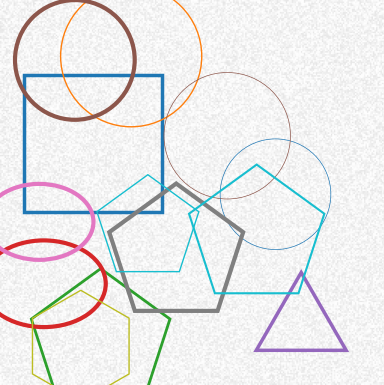[{"shape": "square", "thickness": 2.5, "radius": 0.89, "center": [0.241, 0.627]}, {"shape": "circle", "thickness": 0.5, "radius": 0.72, "center": [0.716, 0.496]}, {"shape": "circle", "thickness": 1, "radius": 0.92, "center": [0.341, 0.854]}, {"shape": "pentagon", "thickness": 2, "radius": 0.95, "center": [0.261, 0.113]}, {"shape": "oval", "thickness": 3, "radius": 0.8, "center": [0.114, 0.263]}, {"shape": "triangle", "thickness": 2.5, "radius": 0.67, "center": [0.782, 0.157]}, {"shape": "circle", "thickness": 3, "radius": 0.78, "center": [0.194, 0.844]}, {"shape": "circle", "thickness": 0.5, "radius": 0.82, "center": [0.59, 0.647]}, {"shape": "oval", "thickness": 3, "radius": 0.7, "center": [0.102, 0.424]}, {"shape": "pentagon", "thickness": 3, "radius": 0.91, "center": [0.458, 0.34]}, {"shape": "hexagon", "thickness": 1, "radius": 0.72, "center": [0.21, 0.101]}, {"shape": "pentagon", "thickness": 1.5, "radius": 0.92, "center": [0.667, 0.388]}, {"shape": "pentagon", "thickness": 1, "radius": 0.7, "center": [0.384, 0.407]}]